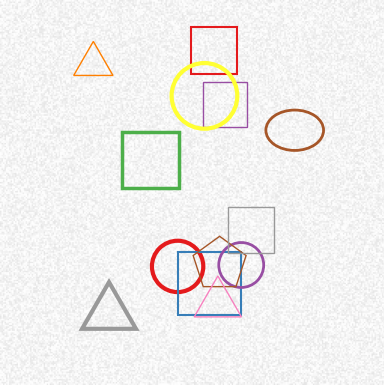[{"shape": "square", "thickness": 1.5, "radius": 0.3, "center": [0.555, 0.869]}, {"shape": "circle", "thickness": 3, "radius": 0.33, "center": [0.461, 0.308]}, {"shape": "square", "thickness": 1.5, "radius": 0.41, "center": [0.543, 0.262]}, {"shape": "square", "thickness": 2.5, "radius": 0.37, "center": [0.391, 0.585]}, {"shape": "circle", "thickness": 2, "radius": 0.29, "center": [0.627, 0.312]}, {"shape": "square", "thickness": 1, "radius": 0.29, "center": [0.584, 0.729]}, {"shape": "triangle", "thickness": 1, "radius": 0.29, "center": [0.242, 0.833]}, {"shape": "circle", "thickness": 3, "radius": 0.43, "center": [0.531, 0.751]}, {"shape": "pentagon", "thickness": 1, "radius": 0.36, "center": [0.57, 0.314]}, {"shape": "oval", "thickness": 2, "radius": 0.37, "center": [0.765, 0.662]}, {"shape": "triangle", "thickness": 1, "radius": 0.35, "center": [0.566, 0.212]}, {"shape": "square", "thickness": 1, "radius": 0.3, "center": [0.652, 0.403]}, {"shape": "triangle", "thickness": 3, "radius": 0.4, "center": [0.283, 0.186]}]